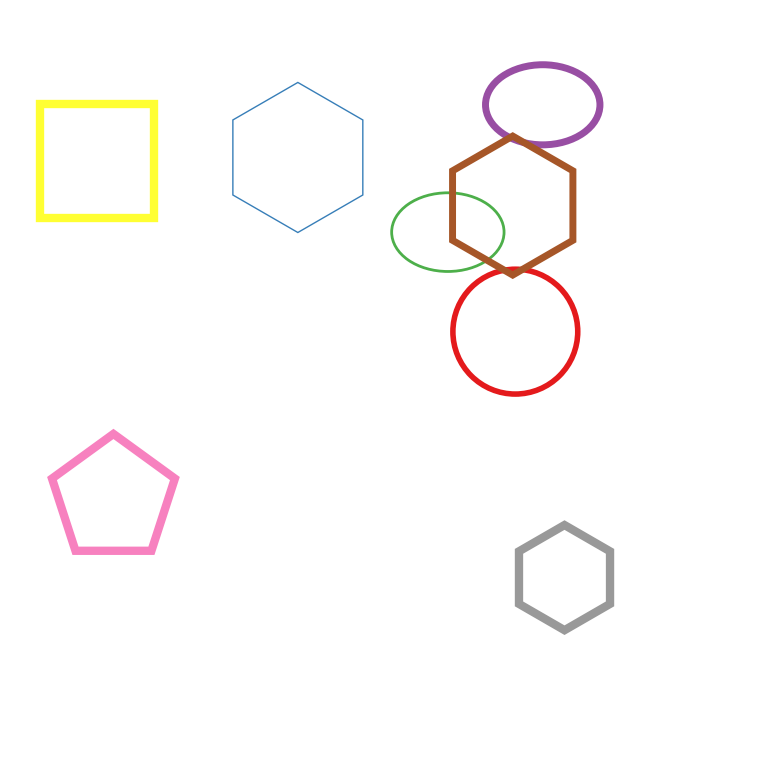[{"shape": "circle", "thickness": 2, "radius": 0.41, "center": [0.669, 0.569]}, {"shape": "hexagon", "thickness": 0.5, "radius": 0.49, "center": [0.387, 0.795]}, {"shape": "oval", "thickness": 1, "radius": 0.36, "center": [0.582, 0.699]}, {"shape": "oval", "thickness": 2.5, "radius": 0.37, "center": [0.705, 0.864]}, {"shape": "square", "thickness": 3, "radius": 0.37, "center": [0.125, 0.791]}, {"shape": "hexagon", "thickness": 2.5, "radius": 0.45, "center": [0.666, 0.733]}, {"shape": "pentagon", "thickness": 3, "radius": 0.42, "center": [0.147, 0.353]}, {"shape": "hexagon", "thickness": 3, "radius": 0.34, "center": [0.733, 0.25]}]